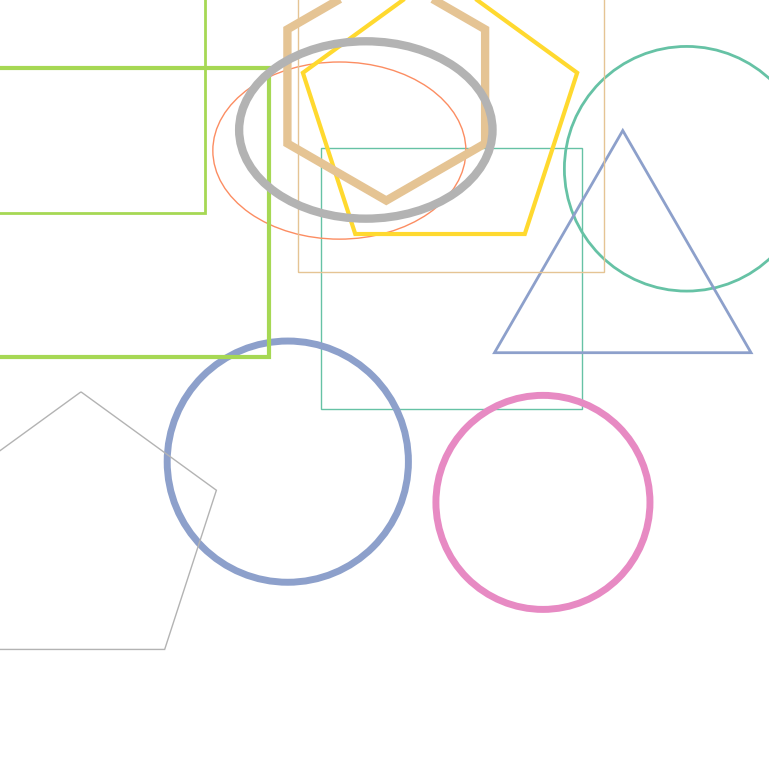[{"shape": "circle", "thickness": 1, "radius": 0.79, "center": [0.892, 0.781]}, {"shape": "square", "thickness": 0.5, "radius": 0.85, "center": [0.586, 0.638]}, {"shape": "oval", "thickness": 0.5, "radius": 0.82, "center": [0.441, 0.804]}, {"shape": "triangle", "thickness": 1, "radius": 0.96, "center": [0.809, 0.638]}, {"shape": "circle", "thickness": 2.5, "radius": 0.78, "center": [0.374, 0.4]}, {"shape": "circle", "thickness": 2.5, "radius": 0.69, "center": [0.705, 0.348]}, {"shape": "square", "thickness": 1.5, "radius": 0.94, "center": [0.161, 0.724]}, {"shape": "square", "thickness": 1, "radius": 0.72, "center": [0.122, 0.868]}, {"shape": "pentagon", "thickness": 1.5, "radius": 0.94, "center": [0.571, 0.848]}, {"shape": "hexagon", "thickness": 3, "radius": 0.74, "center": [0.502, 0.888]}, {"shape": "square", "thickness": 0.5, "radius": 1.0, "center": [0.586, 0.846]}, {"shape": "pentagon", "thickness": 0.5, "radius": 0.92, "center": [0.105, 0.306]}, {"shape": "oval", "thickness": 3, "radius": 0.82, "center": [0.475, 0.831]}]